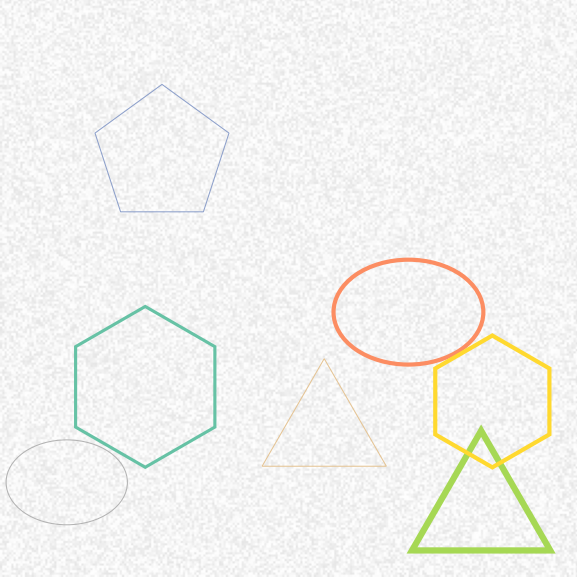[{"shape": "hexagon", "thickness": 1.5, "radius": 0.7, "center": [0.251, 0.329]}, {"shape": "oval", "thickness": 2, "radius": 0.65, "center": [0.707, 0.459]}, {"shape": "pentagon", "thickness": 0.5, "radius": 0.61, "center": [0.281, 0.731]}, {"shape": "triangle", "thickness": 3, "radius": 0.69, "center": [0.833, 0.115]}, {"shape": "hexagon", "thickness": 2, "radius": 0.57, "center": [0.853, 0.304]}, {"shape": "triangle", "thickness": 0.5, "radius": 0.62, "center": [0.561, 0.254]}, {"shape": "oval", "thickness": 0.5, "radius": 0.53, "center": [0.116, 0.164]}]